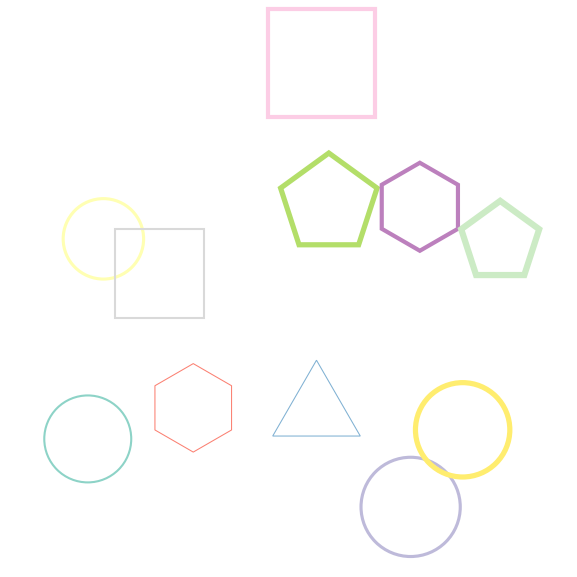[{"shape": "circle", "thickness": 1, "radius": 0.38, "center": [0.152, 0.239]}, {"shape": "circle", "thickness": 1.5, "radius": 0.35, "center": [0.179, 0.586]}, {"shape": "circle", "thickness": 1.5, "radius": 0.43, "center": [0.711, 0.121]}, {"shape": "hexagon", "thickness": 0.5, "radius": 0.38, "center": [0.335, 0.293]}, {"shape": "triangle", "thickness": 0.5, "radius": 0.44, "center": [0.548, 0.288]}, {"shape": "pentagon", "thickness": 2.5, "radius": 0.44, "center": [0.569, 0.646]}, {"shape": "square", "thickness": 2, "radius": 0.47, "center": [0.557, 0.89]}, {"shape": "square", "thickness": 1, "radius": 0.38, "center": [0.276, 0.525]}, {"shape": "hexagon", "thickness": 2, "radius": 0.38, "center": [0.727, 0.641]}, {"shape": "pentagon", "thickness": 3, "radius": 0.35, "center": [0.866, 0.58]}, {"shape": "circle", "thickness": 2.5, "radius": 0.41, "center": [0.801, 0.255]}]